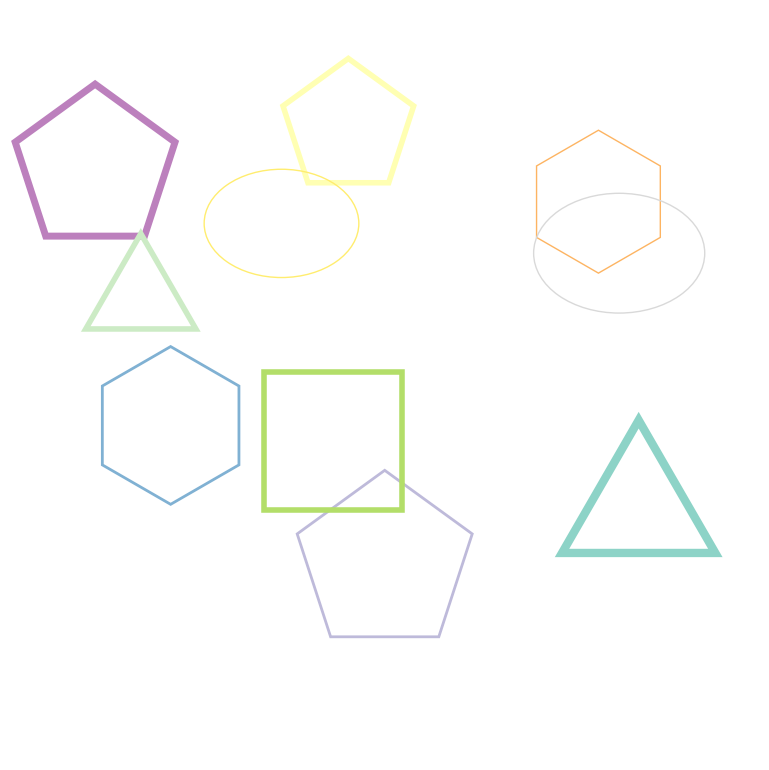[{"shape": "triangle", "thickness": 3, "radius": 0.57, "center": [0.829, 0.339]}, {"shape": "pentagon", "thickness": 2, "radius": 0.45, "center": [0.452, 0.835]}, {"shape": "pentagon", "thickness": 1, "radius": 0.6, "center": [0.5, 0.27]}, {"shape": "hexagon", "thickness": 1, "radius": 0.51, "center": [0.222, 0.447]}, {"shape": "hexagon", "thickness": 0.5, "radius": 0.46, "center": [0.777, 0.738]}, {"shape": "square", "thickness": 2, "radius": 0.45, "center": [0.432, 0.427]}, {"shape": "oval", "thickness": 0.5, "radius": 0.56, "center": [0.804, 0.671]}, {"shape": "pentagon", "thickness": 2.5, "radius": 0.55, "center": [0.124, 0.782]}, {"shape": "triangle", "thickness": 2, "radius": 0.41, "center": [0.183, 0.614]}, {"shape": "oval", "thickness": 0.5, "radius": 0.5, "center": [0.366, 0.71]}]